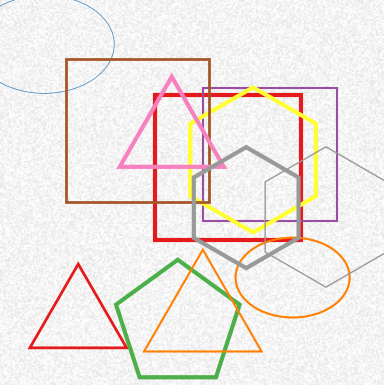[{"shape": "triangle", "thickness": 2, "radius": 0.73, "center": [0.203, 0.169]}, {"shape": "square", "thickness": 3, "radius": 0.94, "center": [0.592, 0.565]}, {"shape": "oval", "thickness": 0.5, "radius": 0.91, "center": [0.115, 0.885]}, {"shape": "pentagon", "thickness": 3, "radius": 0.84, "center": [0.462, 0.157]}, {"shape": "square", "thickness": 1.5, "radius": 0.87, "center": [0.702, 0.598]}, {"shape": "oval", "thickness": 1.5, "radius": 0.74, "center": [0.76, 0.279]}, {"shape": "triangle", "thickness": 1.5, "radius": 0.88, "center": [0.527, 0.175]}, {"shape": "hexagon", "thickness": 3, "radius": 0.94, "center": [0.657, 0.585]}, {"shape": "square", "thickness": 2, "radius": 0.93, "center": [0.356, 0.661]}, {"shape": "triangle", "thickness": 3, "radius": 0.78, "center": [0.446, 0.645]}, {"shape": "hexagon", "thickness": 1, "radius": 0.91, "center": [0.847, 0.436]}, {"shape": "hexagon", "thickness": 3, "radius": 0.79, "center": [0.639, 0.461]}]